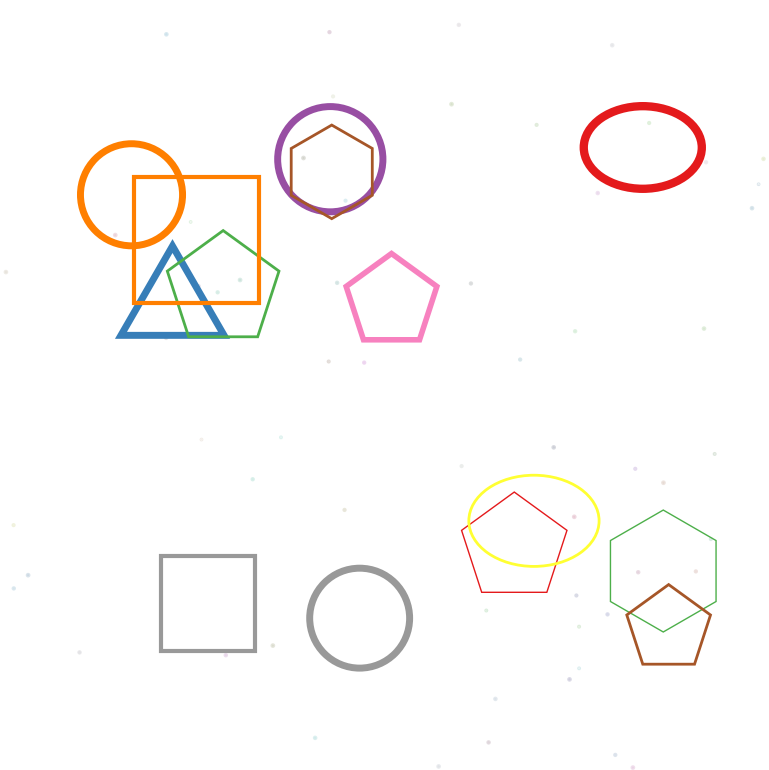[{"shape": "pentagon", "thickness": 0.5, "radius": 0.36, "center": [0.668, 0.289]}, {"shape": "oval", "thickness": 3, "radius": 0.38, "center": [0.835, 0.808]}, {"shape": "triangle", "thickness": 2.5, "radius": 0.39, "center": [0.224, 0.603]}, {"shape": "pentagon", "thickness": 1, "radius": 0.38, "center": [0.29, 0.624]}, {"shape": "hexagon", "thickness": 0.5, "radius": 0.4, "center": [0.861, 0.258]}, {"shape": "circle", "thickness": 2.5, "radius": 0.34, "center": [0.429, 0.793]}, {"shape": "square", "thickness": 1.5, "radius": 0.41, "center": [0.256, 0.688]}, {"shape": "circle", "thickness": 2.5, "radius": 0.33, "center": [0.171, 0.747]}, {"shape": "oval", "thickness": 1, "radius": 0.42, "center": [0.693, 0.324]}, {"shape": "pentagon", "thickness": 1, "radius": 0.29, "center": [0.868, 0.184]}, {"shape": "hexagon", "thickness": 1, "radius": 0.3, "center": [0.431, 0.777]}, {"shape": "pentagon", "thickness": 2, "radius": 0.31, "center": [0.508, 0.609]}, {"shape": "square", "thickness": 1.5, "radius": 0.31, "center": [0.271, 0.216]}, {"shape": "circle", "thickness": 2.5, "radius": 0.32, "center": [0.467, 0.197]}]